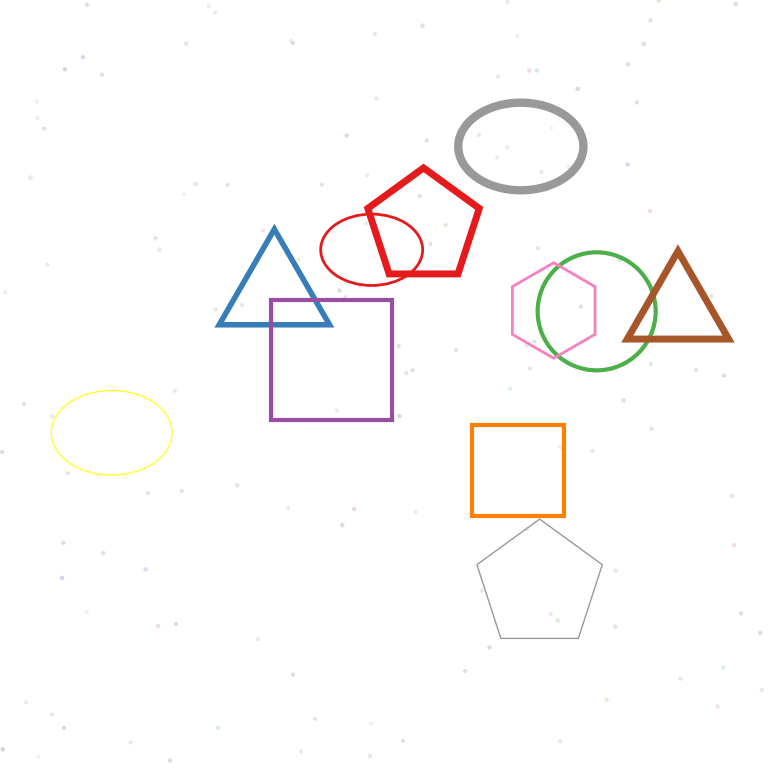[{"shape": "oval", "thickness": 1, "radius": 0.33, "center": [0.483, 0.676]}, {"shape": "pentagon", "thickness": 2.5, "radius": 0.38, "center": [0.55, 0.706]}, {"shape": "triangle", "thickness": 2, "radius": 0.41, "center": [0.356, 0.62]}, {"shape": "circle", "thickness": 1.5, "radius": 0.38, "center": [0.775, 0.596]}, {"shape": "square", "thickness": 1.5, "radius": 0.39, "center": [0.431, 0.532]}, {"shape": "square", "thickness": 1.5, "radius": 0.3, "center": [0.673, 0.389]}, {"shape": "oval", "thickness": 0.5, "radius": 0.39, "center": [0.145, 0.438]}, {"shape": "triangle", "thickness": 2.5, "radius": 0.38, "center": [0.88, 0.598]}, {"shape": "hexagon", "thickness": 1, "radius": 0.31, "center": [0.719, 0.597]}, {"shape": "pentagon", "thickness": 0.5, "radius": 0.43, "center": [0.701, 0.24]}, {"shape": "oval", "thickness": 3, "radius": 0.41, "center": [0.676, 0.81]}]